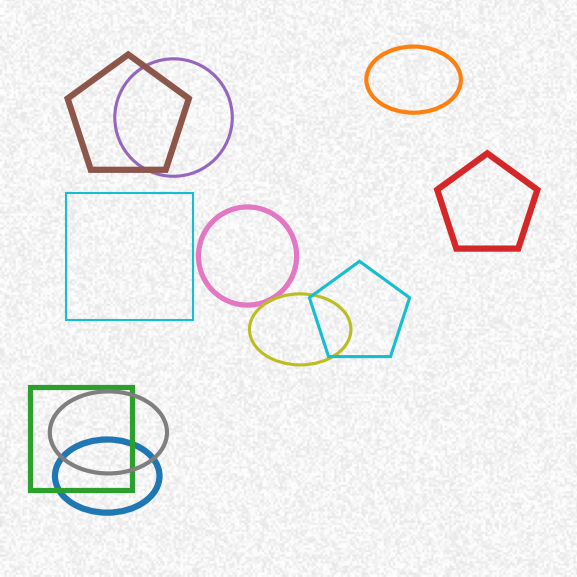[{"shape": "oval", "thickness": 3, "radius": 0.45, "center": [0.186, 0.175]}, {"shape": "oval", "thickness": 2, "radius": 0.41, "center": [0.716, 0.861]}, {"shape": "square", "thickness": 2.5, "radius": 0.44, "center": [0.14, 0.24]}, {"shape": "pentagon", "thickness": 3, "radius": 0.46, "center": [0.844, 0.642]}, {"shape": "circle", "thickness": 1.5, "radius": 0.51, "center": [0.301, 0.796]}, {"shape": "pentagon", "thickness": 3, "radius": 0.55, "center": [0.222, 0.794]}, {"shape": "circle", "thickness": 2.5, "radius": 0.42, "center": [0.429, 0.556]}, {"shape": "oval", "thickness": 2, "radius": 0.51, "center": [0.188, 0.25]}, {"shape": "oval", "thickness": 1.5, "radius": 0.44, "center": [0.52, 0.429]}, {"shape": "pentagon", "thickness": 1.5, "radius": 0.46, "center": [0.623, 0.455]}, {"shape": "square", "thickness": 1, "radius": 0.55, "center": [0.224, 0.554]}]